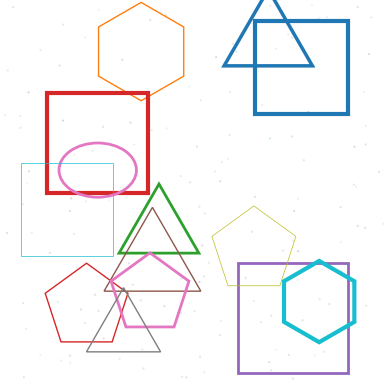[{"shape": "triangle", "thickness": 2.5, "radius": 0.66, "center": [0.697, 0.895]}, {"shape": "square", "thickness": 3, "radius": 0.6, "center": [0.783, 0.825]}, {"shape": "hexagon", "thickness": 1, "radius": 0.64, "center": [0.367, 0.866]}, {"shape": "triangle", "thickness": 2, "radius": 0.6, "center": [0.413, 0.402]}, {"shape": "square", "thickness": 3, "radius": 0.65, "center": [0.254, 0.629]}, {"shape": "pentagon", "thickness": 1, "radius": 0.56, "center": [0.225, 0.203]}, {"shape": "square", "thickness": 2, "radius": 0.71, "center": [0.762, 0.173]}, {"shape": "triangle", "thickness": 1, "radius": 0.73, "center": [0.396, 0.316]}, {"shape": "pentagon", "thickness": 2, "radius": 0.53, "center": [0.39, 0.237]}, {"shape": "oval", "thickness": 2, "radius": 0.5, "center": [0.254, 0.558]}, {"shape": "triangle", "thickness": 1, "radius": 0.56, "center": [0.321, 0.142]}, {"shape": "pentagon", "thickness": 0.5, "radius": 0.57, "center": [0.66, 0.351]}, {"shape": "square", "thickness": 0.5, "radius": 0.6, "center": [0.174, 0.456]}, {"shape": "hexagon", "thickness": 3, "radius": 0.53, "center": [0.829, 0.217]}]